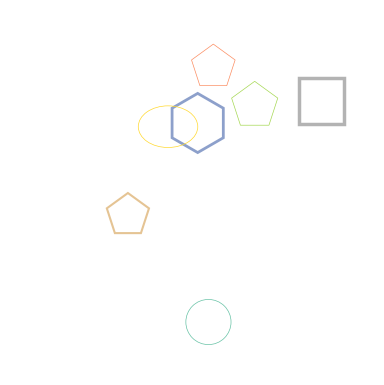[{"shape": "circle", "thickness": 0.5, "radius": 0.29, "center": [0.541, 0.164]}, {"shape": "pentagon", "thickness": 0.5, "radius": 0.3, "center": [0.554, 0.826]}, {"shape": "hexagon", "thickness": 2, "radius": 0.38, "center": [0.513, 0.681]}, {"shape": "pentagon", "thickness": 0.5, "radius": 0.32, "center": [0.662, 0.726]}, {"shape": "oval", "thickness": 0.5, "radius": 0.39, "center": [0.436, 0.671]}, {"shape": "pentagon", "thickness": 1.5, "radius": 0.29, "center": [0.332, 0.441]}, {"shape": "square", "thickness": 2.5, "radius": 0.29, "center": [0.835, 0.738]}]